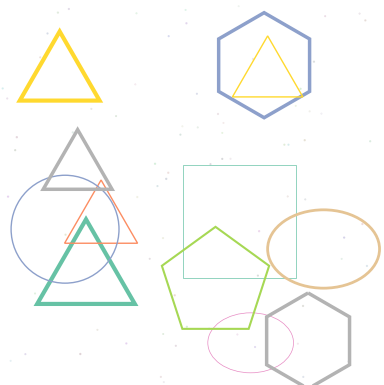[{"shape": "square", "thickness": 0.5, "radius": 0.73, "center": [0.622, 0.424]}, {"shape": "triangle", "thickness": 3, "radius": 0.73, "center": [0.223, 0.284]}, {"shape": "triangle", "thickness": 1, "radius": 0.55, "center": [0.263, 0.423]}, {"shape": "hexagon", "thickness": 2.5, "radius": 0.68, "center": [0.686, 0.831]}, {"shape": "circle", "thickness": 1, "radius": 0.7, "center": [0.169, 0.405]}, {"shape": "oval", "thickness": 0.5, "radius": 0.56, "center": [0.651, 0.11]}, {"shape": "pentagon", "thickness": 1.5, "radius": 0.73, "center": [0.56, 0.264]}, {"shape": "triangle", "thickness": 3, "radius": 0.6, "center": [0.155, 0.799]}, {"shape": "triangle", "thickness": 1, "radius": 0.53, "center": [0.695, 0.801]}, {"shape": "oval", "thickness": 2, "radius": 0.73, "center": [0.84, 0.353]}, {"shape": "triangle", "thickness": 2.5, "radius": 0.52, "center": [0.202, 0.56]}, {"shape": "hexagon", "thickness": 2.5, "radius": 0.62, "center": [0.8, 0.115]}]